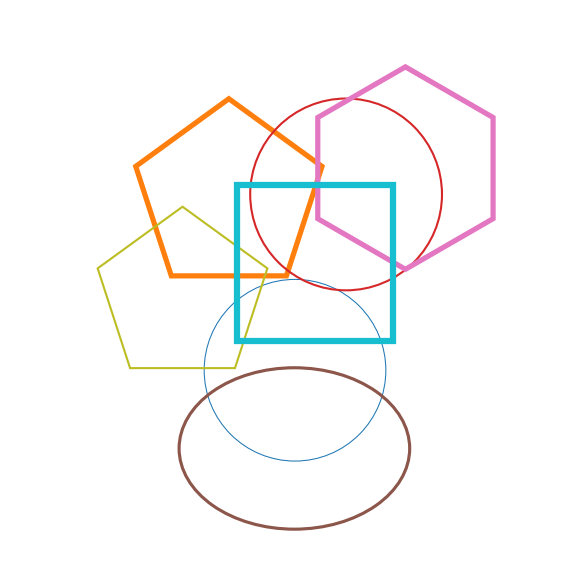[{"shape": "circle", "thickness": 0.5, "radius": 0.79, "center": [0.511, 0.358]}, {"shape": "pentagon", "thickness": 2.5, "radius": 0.85, "center": [0.396, 0.659]}, {"shape": "circle", "thickness": 1, "radius": 0.83, "center": [0.599, 0.662]}, {"shape": "oval", "thickness": 1.5, "radius": 1.0, "center": [0.51, 0.223]}, {"shape": "hexagon", "thickness": 2.5, "radius": 0.88, "center": [0.702, 0.708]}, {"shape": "pentagon", "thickness": 1, "radius": 0.77, "center": [0.316, 0.487]}, {"shape": "square", "thickness": 3, "radius": 0.67, "center": [0.546, 0.543]}]